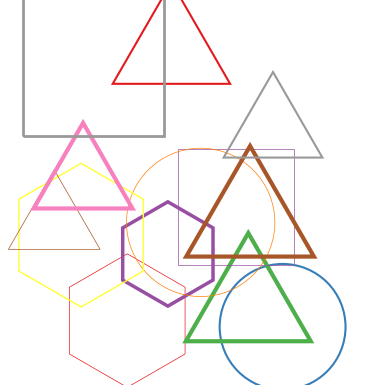[{"shape": "triangle", "thickness": 1.5, "radius": 0.88, "center": [0.445, 0.87]}, {"shape": "hexagon", "thickness": 0.5, "radius": 0.87, "center": [0.33, 0.167]}, {"shape": "circle", "thickness": 1.5, "radius": 0.82, "center": [0.734, 0.151]}, {"shape": "triangle", "thickness": 3, "radius": 0.94, "center": [0.645, 0.207]}, {"shape": "hexagon", "thickness": 2.5, "radius": 0.68, "center": [0.436, 0.34]}, {"shape": "square", "thickness": 0.5, "radius": 0.76, "center": [0.613, 0.462]}, {"shape": "circle", "thickness": 0.5, "radius": 0.96, "center": [0.521, 0.422]}, {"shape": "hexagon", "thickness": 1, "radius": 0.93, "center": [0.211, 0.389]}, {"shape": "triangle", "thickness": 0.5, "radius": 0.69, "center": [0.141, 0.421]}, {"shape": "triangle", "thickness": 3, "radius": 0.96, "center": [0.65, 0.429]}, {"shape": "triangle", "thickness": 3, "radius": 0.74, "center": [0.216, 0.533]}, {"shape": "triangle", "thickness": 1.5, "radius": 0.74, "center": [0.709, 0.665]}, {"shape": "square", "thickness": 2, "radius": 0.92, "center": [0.242, 0.83]}]